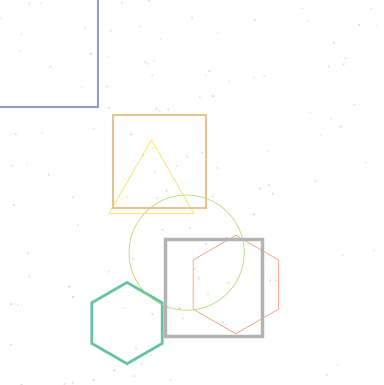[{"shape": "hexagon", "thickness": 2, "radius": 0.53, "center": [0.33, 0.161]}, {"shape": "hexagon", "thickness": 0.5, "radius": 0.64, "center": [0.612, 0.261]}, {"shape": "square", "thickness": 1.5, "radius": 0.73, "center": [0.108, 0.866]}, {"shape": "circle", "thickness": 0.5, "radius": 0.75, "center": [0.485, 0.344]}, {"shape": "triangle", "thickness": 0.5, "radius": 0.64, "center": [0.393, 0.509]}, {"shape": "square", "thickness": 1.5, "radius": 0.61, "center": [0.414, 0.581]}, {"shape": "square", "thickness": 2.5, "radius": 0.63, "center": [0.555, 0.253]}]